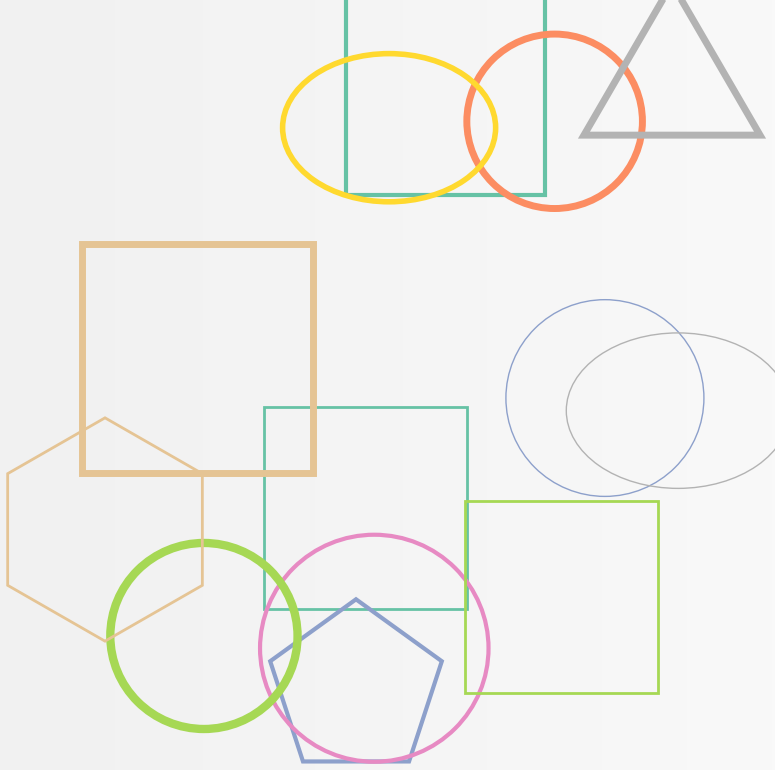[{"shape": "square", "thickness": 1, "radius": 0.66, "center": [0.471, 0.341]}, {"shape": "square", "thickness": 1.5, "radius": 0.64, "center": [0.575, 0.876]}, {"shape": "circle", "thickness": 2.5, "radius": 0.57, "center": [0.716, 0.842]}, {"shape": "pentagon", "thickness": 1.5, "radius": 0.58, "center": [0.459, 0.105]}, {"shape": "circle", "thickness": 0.5, "radius": 0.64, "center": [0.781, 0.483]}, {"shape": "circle", "thickness": 1.5, "radius": 0.74, "center": [0.483, 0.158]}, {"shape": "square", "thickness": 1, "radius": 0.62, "center": [0.725, 0.224]}, {"shape": "circle", "thickness": 3, "radius": 0.6, "center": [0.263, 0.174]}, {"shape": "oval", "thickness": 2, "radius": 0.69, "center": [0.502, 0.834]}, {"shape": "hexagon", "thickness": 1, "radius": 0.73, "center": [0.135, 0.312]}, {"shape": "square", "thickness": 2.5, "radius": 0.74, "center": [0.255, 0.534]}, {"shape": "oval", "thickness": 0.5, "radius": 0.72, "center": [0.875, 0.467]}, {"shape": "triangle", "thickness": 2.5, "radius": 0.66, "center": [0.867, 0.89]}]